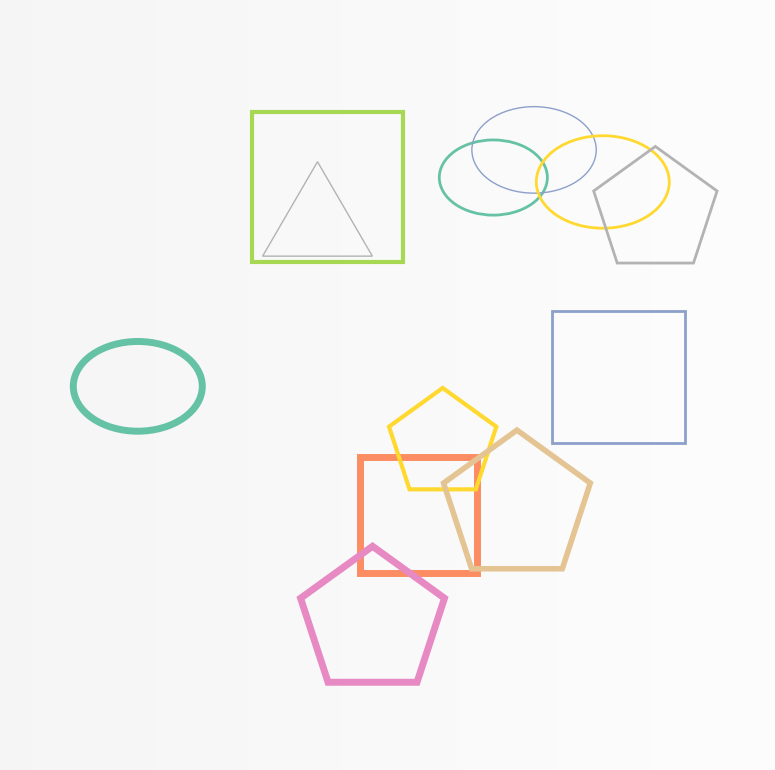[{"shape": "oval", "thickness": 1, "radius": 0.35, "center": [0.637, 0.769]}, {"shape": "oval", "thickness": 2.5, "radius": 0.42, "center": [0.178, 0.498]}, {"shape": "square", "thickness": 2.5, "radius": 0.38, "center": [0.54, 0.331]}, {"shape": "oval", "thickness": 0.5, "radius": 0.4, "center": [0.689, 0.805]}, {"shape": "square", "thickness": 1, "radius": 0.43, "center": [0.798, 0.51]}, {"shape": "pentagon", "thickness": 2.5, "radius": 0.49, "center": [0.481, 0.193]}, {"shape": "square", "thickness": 1.5, "radius": 0.49, "center": [0.423, 0.757]}, {"shape": "oval", "thickness": 1, "radius": 0.43, "center": [0.778, 0.764]}, {"shape": "pentagon", "thickness": 1.5, "radius": 0.36, "center": [0.571, 0.423]}, {"shape": "pentagon", "thickness": 2, "radius": 0.5, "center": [0.667, 0.342]}, {"shape": "pentagon", "thickness": 1, "radius": 0.42, "center": [0.846, 0.726]}, {"shape": "triangle", "thickness": 0.5, "radius": 0.41, "center": [0.41, 0.708]}]